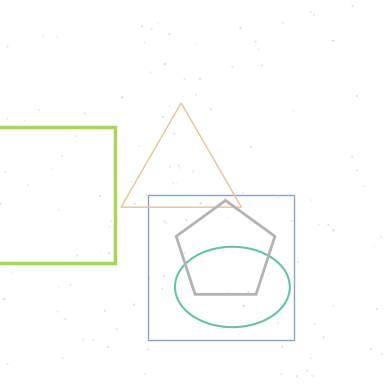[{"shape": "oval", "thickness": 1.5, "radius": 0.75, "center": [0.604, 0.255]}, {"shape": "square", "thickness": 1, "radius": 0.95, "center": [0.574, 0.305]}, {"shape": "square", "thickness": 2.5, "radius": 0.88, "center": [0.123, 0.494]}, {"shape": "triangle", "thickness": 1, "radius": 0.9, "center": [0.471, 0.552]}, {"shape": "pentagon", "thickness": 2, "radius": 0.67, "center": [0.586, 0.345]}]